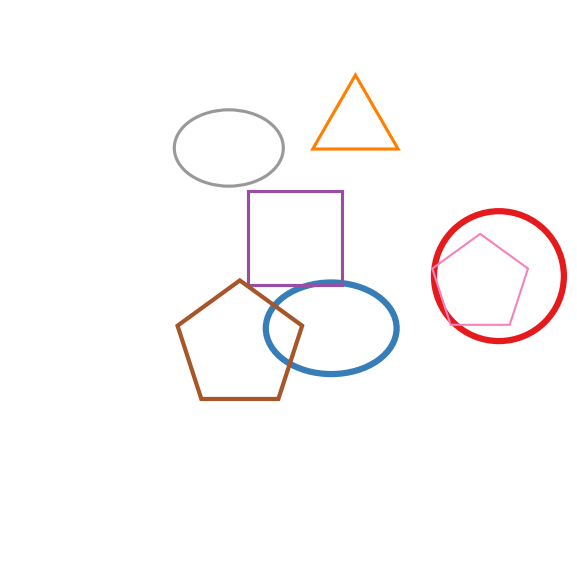[{"shape": "circle", "thickness": 3, "radius": 0.56, "center": [0.864, 0.521]}, {"shape": "oval", "thickness": 3, "radius": 0.57, "center": [0.574, 0.431]}, {"shape": "square", "thickness": 1.5, "radius": 0.41, "center": [0.51, 0.587]}, {"shape": "triangle", "thickness": 1.5, "radius": 0.43, "center": [0.615, 0.784]}, {"shape": "pentagon", "thickness": 2, "radius": 0.57, "center": [0.415, 0.4]}, {"shape": "pentagon", "thickness": 1, "radius": 0.44, "center": [0.831, 0.507]}, {"shape": "oval", "thickness": 1.5, "radius": 0.47, "center": [0.396, 0.743]}]